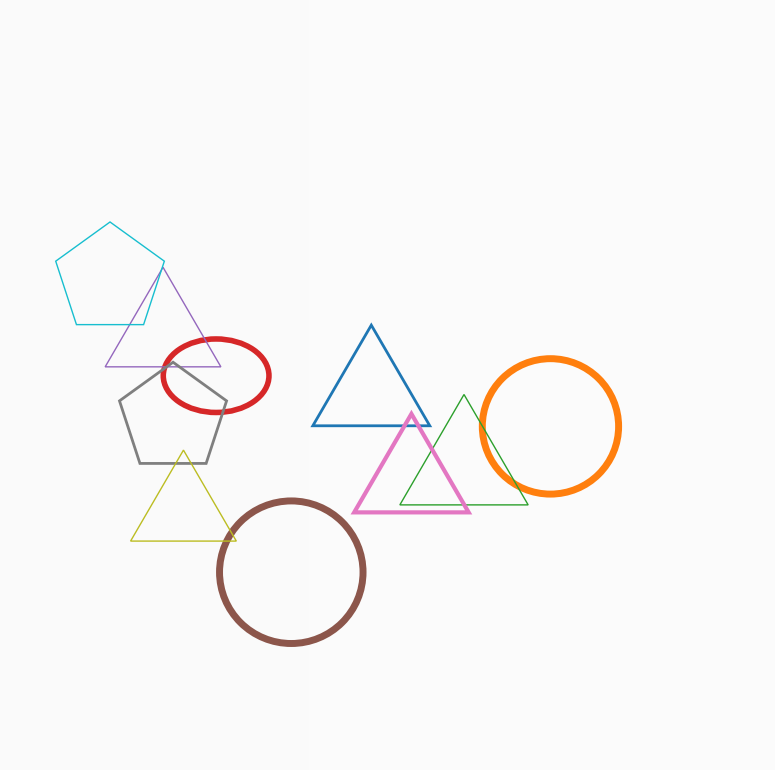[{"shape": "triangle", "thickness": 1, "radius": 0.44, "center": [0.479, 0.491]}, {"shape": "circle", "thickness": 2.5, "radius": 0.44, "center": [0.71, 0.446]}, {"shape": "triangle", "thickness": 0.5, "radius": 0.48, "center": [0.599, 0.392]}, {"shape": "oval", "thickness": 2, "radius": 0.34, "center": [0.279, 0.512]}, {"shape": "triangle", "thickness": 0.5, "radius": 0.43, "center": [0.21, 0.567]}, {"shape": "circle", "thickness": 2.5, "radius": 0.46, "center": [0.376, 0.257]}, {"shape": "triangle", "thickness": 1.5, "radius": 0.43, "center": [0.531, 0.377]}, {"shape": "pentagon", "thickness": 1, "radius": 0.36, "center": [0.223, 0.457]}, {"shape": "triangle", "thickness": 0.5, "radius": 0.39, "center": [0.237, 0.337]}, {"shape": "pentagon", "thickness": 0.5, "radius": 0.37, "center": [0.142, 0.638]}]